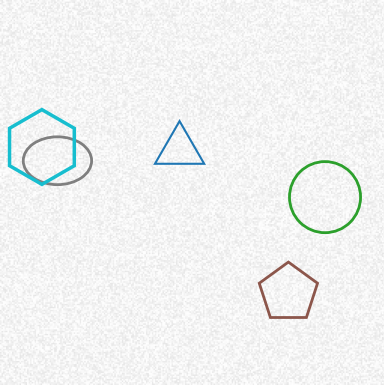[{"shape": "triangle", "thickness": 1.5, "radius": 0.37, "center": [0.466, 0.612]}, {"shape": "circle", "thickness": 2, "radius": 0.46, "center": [0.844, 0.488]}, {"shape": "pentagon", "thickness": 2, "radius": 0.4, "center": [0.749, 0.24]}, {"shape": "oval", "thickness": 2, "radius": 0.44, "center": [0.149, 0.583]}, {"shape": "hexagon", "thickness": 2.5, "radius": 0.49, "center": [0.109, 0.618]}]